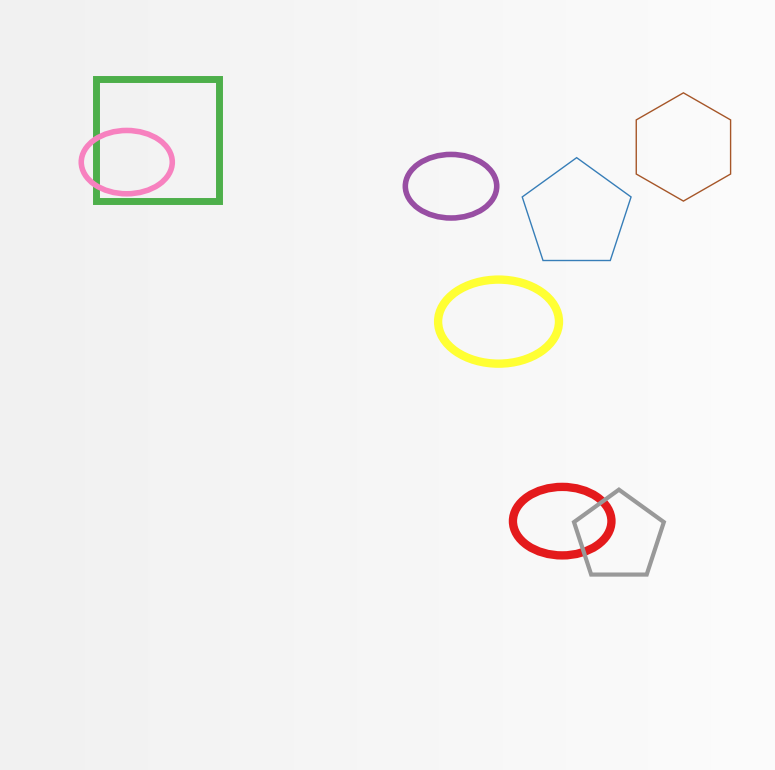[{"shape": "oval", "thickness": 3, "radius": 0.32, "center": [0.725, 0.323]}, {"shape": "pentagon", "thickness": 0.5, "radius": 0.37, "center": [0.744, 0.721]}, {"shape": "square", "thickness": 2.5, "radius": 0.4, "center": [0.203, 0.819]}, {"shape": "oval", "thickness": 2, "radius": 0.29, "center": [0.582, 0.758]}, {"shape": "oval", "thickness": 3, "radius": 0.39, "center": [0.643, 0.582]}, {"shape": "hexagon", "thickness": 0.5, "radius": 0.35, "center": [0.882, 0.809]}, {"shape": "oval", "thickness": 2, "radius": 0.29, "center": [0.164, 0.789]}, {"shape": "pentagon", "thickness": 1.5, "radius": 0.3, "center": [0.799, 0.303]}]